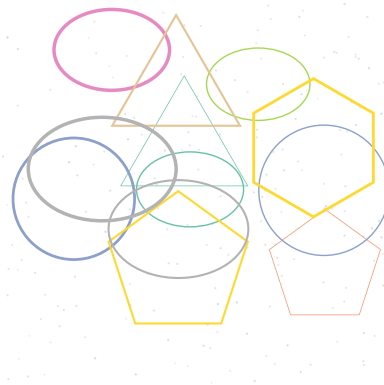[{"shape": "triangle", "thickness": 0.5, "radius": 0.95, "center": [0.478, 0.612]}, {"shape": "oval", "thickness": 1, "radius": 0.7, "center": [0.494, 0.508]}, {"shape": "pentagon", "thickness": 0.5, "radius": 0.76, "center": [0.844, 0.305]}, {"shape": "circle", "thickness": 1, "radius": 0.85, "center": [0.841, 0.506]}, {"shape": "circle", "thickness": 2, "radius": 0.79, "center": [0.192, 0.484]}, {"shape": "oval", "thickness": 2.5, "radius": 0.75, "center": [0.29, 0.87]}, {"shape": "oval", "thickness": 1, "radius": 0.67, "center": [0.671, 0.781]}, {"shape": "hexagon", "thickness": 2, "radius": 0.9, "center": [0.814, 0.616]}, {"shape": "pentagon", "thickness": 1.5, "radius": 0.95, "center": [0.463, 0.313]}, {"shape": "triangle", "thickness": 1.5, "radius": 0.96, "center": [0.457, 0.769]}, {"shape": "oval", "thickness": 2.5, "radius": 0.96, "center": [0.265, 0.561]}, {"shape": "oval", "thickness": 1.5, "radius": 0.91, "center": [0.463, 0.405]}]